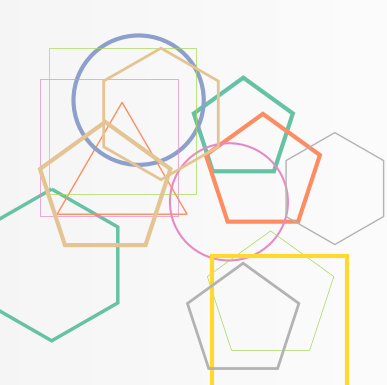[{"shape": "hexagon", "thickness": 2.5, "radius": 0.98, "center": [0.133, 0.312]}, {"shape": "pentagon", "thickness": 3, "radius": 0.67, "center": [0.628, 0.664]}, {"shape": "triangle", "thickness": 1, "radius": 0.97, "center": [0.315, 0.54]}, {"shape": "pentagon", "thickness": 3, "radius": 0.77, "center": [0.678, 0.549]}, {"shape": "circle", "thickness": 3, "radius": 0.84, "center": [0.358, 0.74]}, {"shape": "circle", "thickness": 1.5, "radius": 0.76, "center": [0.591, 0.476]}, {"shape": "square", "thickness": 0.5, "radius": 0.89, "center": [0.281, 0.616]}, {"shape": "square", "thickness": 0.5, "radius": 0.95, "center": [0.317, 0.685]}, {"shape": "pentagon", "thickness": 0.5, "radius": 0.86, "center": [0.698, 0.229]}, {"shape": "square", "thickness": 3, "radius": 0.87, "center": [0.721, 0.161]}, {"shape": "pentagon", "thickness": 3, "radius": 0.88, "center": [0.272, 0.506]}, {"shape": "hexagon", "thickness": 2, "radius": 0.85, "center": [0.415, 0.704]}, {"shape": "hexagon", "thickness": 1, "radius": 0.73, "center": [0.864, 0.51]}, {"shape": "pentagon", "thickness": 2, "radius": 0.76, "center": [0.628, 0.165]}]